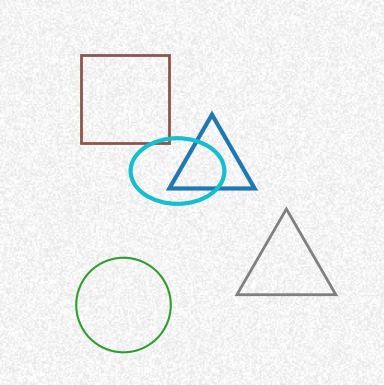[{"shape": "triangle", "thickness": 3, "radius": 0.64, "center": [0.551, 0.574]}, {"shape": "circle", "thickness": 1.5, "radius": 0.61, "center": [0.321, 0.208]}, {"shape": "square", "thickness": 2, "radius": 0.57, "center": [0.324, 0.743]}, {"shape": "triangle", "thickness": 2, "radius": 0.74, "center": [0.744, 0.309]}, {"shape": "oval", "thickness": 3, "radius": 0.61, "center": [0.461, 0.556]}]